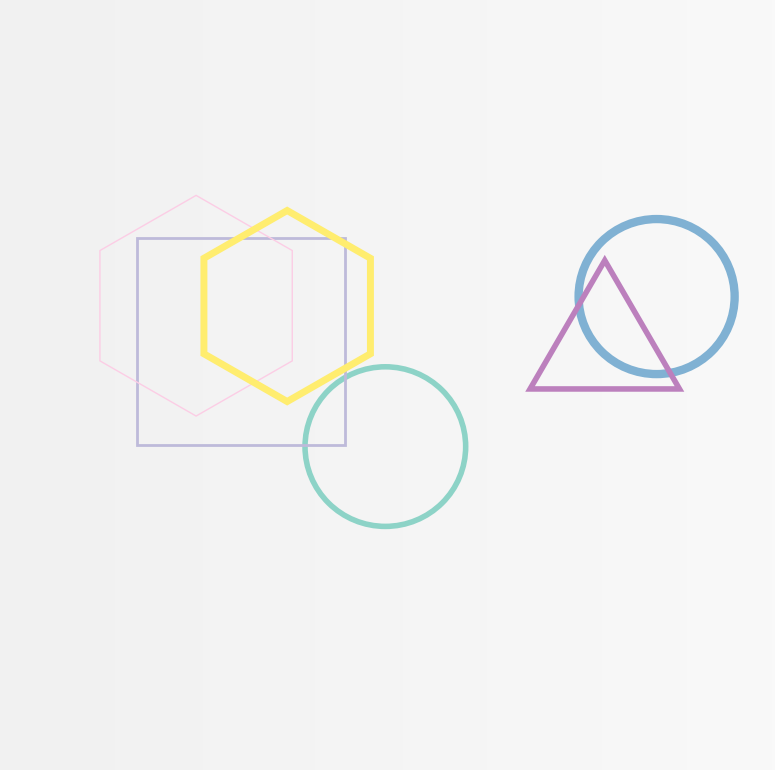[{"shape": "circle", "thickness": 2, "radius": 0.52, "center": [0.497, 0.42]}, {"shape": "square", "thickness": 1, "radius": 0.67, "center": [0.311, 0.556]}, {"shape": "circle", "thickness": 3, "radius": 0.5, "center": [0.847, 0.615]}, {"shape": "hexagon", "thickness": 0.5, "radius": 0.72, "center": [0.253, 0.603]}, {"shape": "triangle", "thickness": 2, "radius": 0.56, "center": [0.78, 0.551]}, {"shape": "hexagon", "thickness": 2.5, "radius": 0.62, "center": [0.371, 0.603]}]